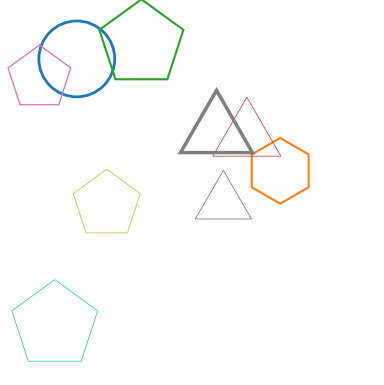[{"shape": "circle", "thickness": 2, "radius": 0.49, "center": [0.199, 0.847]}, {"shape": "hexagon", "thickness": 1.5, "radius": 0.43, "center": [0.728, 0.556]}, {"shape": "pentagon", "thickness": 1.5, "radius": 0.57, "center": [0.367, 0.887]}, {"shape": "triangle", "thickness": 0.5, "radius": 0.51, "center": [0.641, 0.645]}, {"shape": "triangle", "thickness": 0.5, "radius": 0.42, "center": [0.58, 0.473]}, {"shape": "pentagon", "thickness": 1, "radius": 0.43, "center": [0.102, 0.797]}, {"shape": "triangle", "thickness": 2.5, "radius": 0.54, "center": [0.562, 0.658]}, {"shape": "pentagon", "thickness": 0.5, "radius": 0.46, "center": [0.277, 0.469]}, {"shape": "pentagon", "thickness": 0.5, "radius": 0.59, "center": [0.142, 0.157]}]